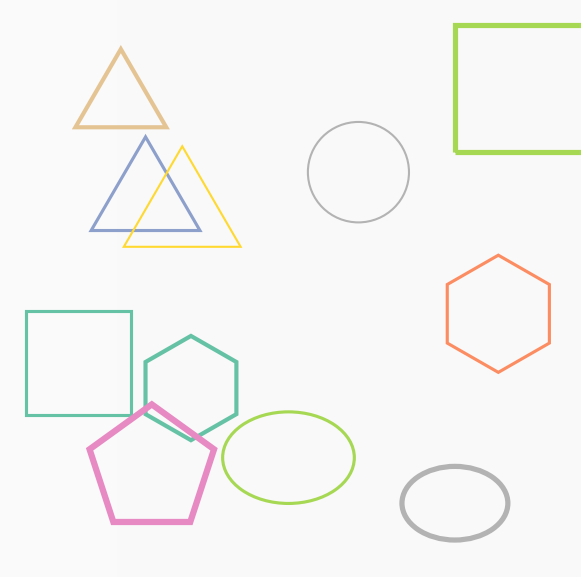[{"shape": "square", "thickness": 1.5, "radius": 0.45, "center": [0.135, 0.371]}, {"shape": "hexagon", "thickness": 2, "radius": 0.45, "center": [0.329, 0.327]}, {"shape": "hexagon", "thickness": 1.5, "radius": 0.51, "center": [0.857, 0.456]}, {"shape": "triangle", "thickness": 1.5, "radius": 0.54, "center": [0.25, 0.654]}, {"shape": "pentagon", "thickness": 3, "radius": 0.56, "center": [0.261, 0.186]}, {"shape": "oval", "thickness": 1.5, "radius": 0.57, "center": [0.496, 0.207]}, {"shape": "square", "thickness": 2.5, "radius": 0.55, "center": [0.893, 0.847]}, {"shape": "triangle", "thickness": 1, "radius": 0.58, "center": [0.314, 0.63]}, {"shape": "triangle", "thickness": 2, "radius": 0.45, "center": [0.208, 0.824]}, {"shape": "oval", "thickness": 2.5, "radius": 0.46, "center": [0.783, 0.128]}, {"shape": "circle", "thickness": 1, "radius": 0.43, "center": [0.617, 0.701]}]